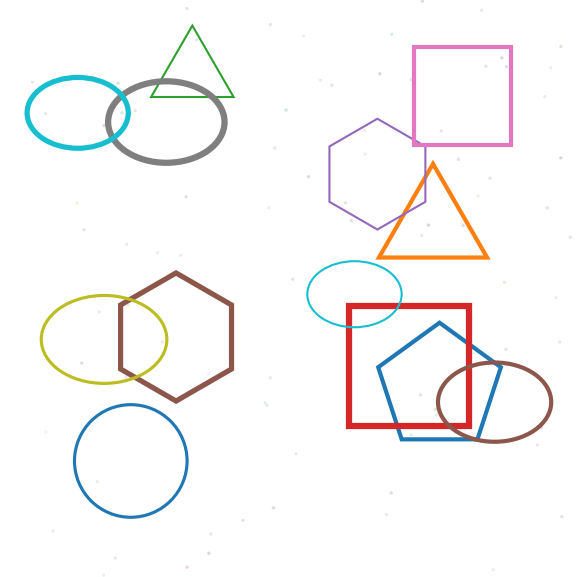[{"shape": "circle", "thickness": 1.5, "radius": 0.49, "center": [0.226, 0.201]}, {"shape": "pentagon", "thickness": 2, "radius": 0.56, "center": [0.761, 0.329]}, {"shape": "triangle", "thickness": 2, "radius": 0.54, "center": [0.75, 0.607]}, {"shape": "triangle", "thickness": 1, "radius": 0.41, "center": [0.333, 0.872]}, {"shape": "square", "thickness": 3, "radius": 0.52, "center": [0.708, 0.366]}, {"shape": "hexagon", "thickness": 1, "radius": 0.48, "center": [0.654, 0.698]}, {"shape": "hexagon", "thickness": 2.5, "radius": 0.55, "center": [0.305, 0.416]}, {"shape": "oval", "thickness": 2, "radius": 0.49, "center": [0.856, 0.303]}, {"shape": "square", "thickness": 2, "radius": 0.42, "center": [0.8, 0.833]}, {"shape": "oval", "thickness": 3, "radius": 0.5, "center": [0.288, 0.788]}, {"shape": "oval", "thickness": 1.5, "radius": 0.54, "center": [0.18, 0.411]}, {"shape": "oval", "thickness": 1, "radius": 0.41, "center": [0.614, 0.49]}, {"shape": "oval", "thickness": 2.5, "radius": 0.44, "center": [0.135, 0.804]}]